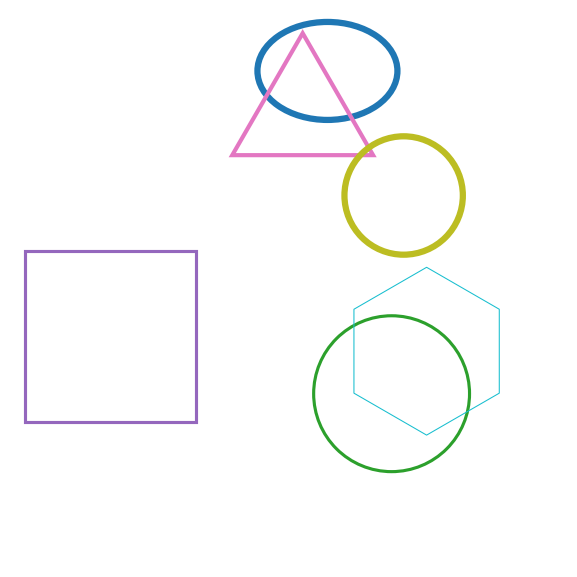[{"shape": "oval", "thickness": 3, "radius": 0.61, "center": [0.567, 0.876]}, {"shape": "circle", "thickness": 1.5, "radius": 0.67, "center": [0.678, 0.317]}, {"shape": "square", "thickness": 1.5, "radius": 0.74, "center": [0.191, 0.416]}, {"shape": "triangle", "thickness": 2, "radius": 0.7, "center": [0.524, 0.801]}, {"shape": "circle", "thickness": 3, "radius": 0.51, "center": [0.699, 0.661]}, {"shape": "hexagon", "thickness": 0.5, "radius": 0.73, "center": [0.739, 0.391]}]